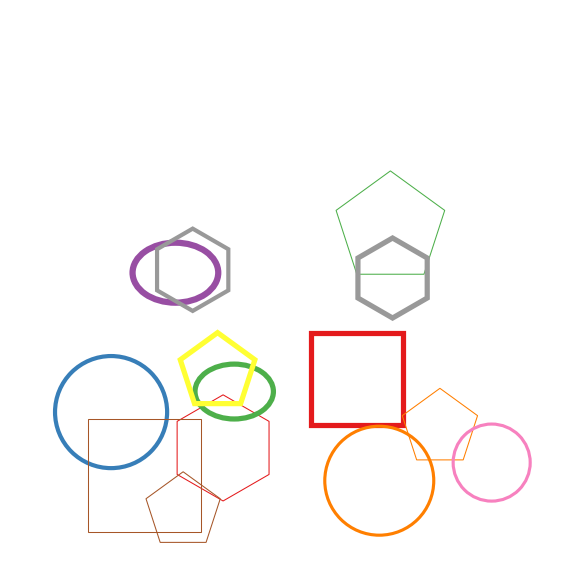[{"shape": "hexagon", "thickness": 0.5, "radius": 0.46, "center": [0.386, 0.224]}, {"shape": "square", "thickness": 2.5, "radius": 0.39, "center": [0.618, 0.343]}, {"shape": "circle", "thickness": 2, "radius": 0.49, "center": [0.192, 0.286]}, {"shape": "oval", "thickness": 2.5, "radius": 0.34, "center": [0.406, 0.321]}, {"shape": "pentagon", "thickness": 0.5, "radius": 0.49, "center": [0.676, 0.604]}, {"shape": "oval", "thickness": 3, "radius": 0.37, "center": [0.304, 0.527]}, {"shape": "circle", "thickness": 1.5, "radius": 0.47, "center": [0.657, 0.167]}, {"shape": "pentagon", "thickness": 0.5, "radius": 0.34, "center": [0.762, 0.258]}, {"shape": "pentagon", "thickness": 2.5, "radius": 0.34, "center": [0.377, 0.355]}, {"shape": "square", "thickness": 0.5, "radius": 0.49, "center": [0.25, 0.176]}, {"shape": "pentagon", "thickness": 0.5, "radius": 0.34, "center": [0.317, 0.115]}, {"shape": "circle", "thickness": 1.5, "radius": 0.33, "center": [0.851, 0.198]}, {"shape": "hexagon", "thickness": 2, "radius": 0.36, "center": [0.334, 0.532]}, {"shape": "hexagon", "thickness": 2.5, "radius": 0.35, "center": [0.68, 0.518]}]